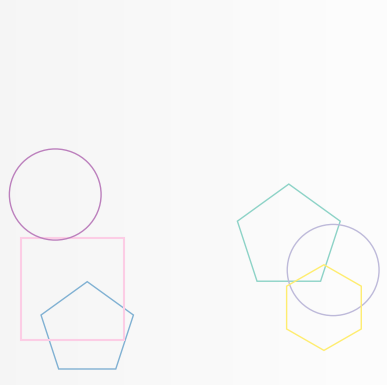[{"shape": "pentagon", "thickness": 1, "radius": 0.7, "center": [0.745, 0.382]}, {"shape": "circle", "thickness": 1, "radius": 0.59, "center": [0.86, 0.299]}, {"shape": "pentagon", "thickness": 1, "radius": 0.63, "center": [0.225, 0.143]}, {"shape": "square", "thickness": 1.5, "radius": 0.66, "center": [0.187, 0.25]}, {"shape": "circle", "thickness": 1, "radius": 0.59, "center": [0.143, 0.495]}, {"shape": "hexagon", "thickness": 1, "radius": 0.56, "center": [0.836, 0.201]}]